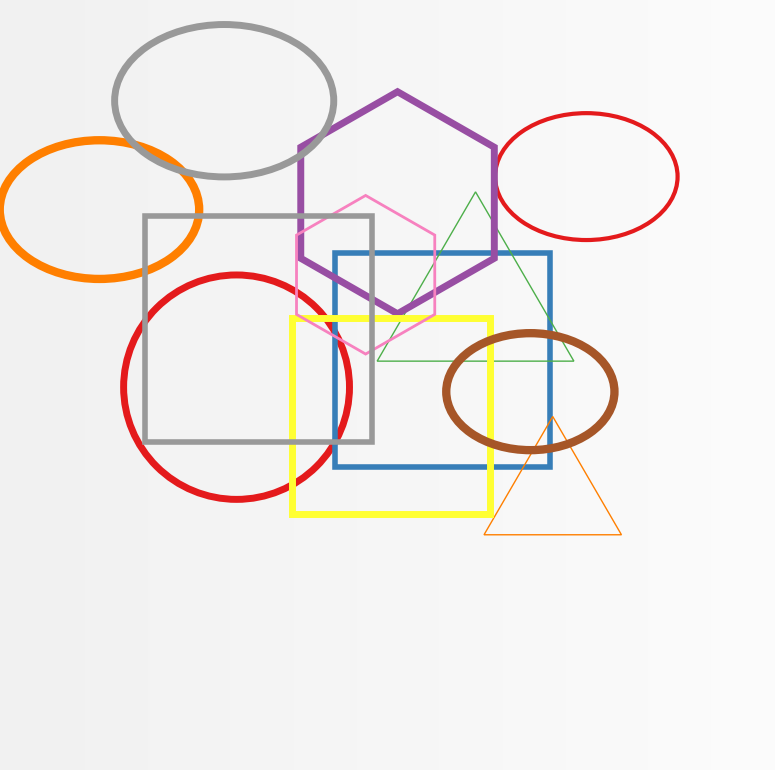[{"shape": "oval", "thickness": 1.5, "radius": 0.59, "center": [0.757, 0.771]}, {"shape": "circle", "thickness": 2.5, "radius": 0.73, "center": [0.305, 0.497]}, {"shape": "square", "thickness": 2, "radius": 0.69, "center": [0.571, 0.532]}, {"shape": "triangle", "thickness": 0.5, "radius": 0.73, "center": [0.614, 0.604]}, {"shape": "hexagon", "thickness": 2.5, "radius": 0.72, "center": [0.513, 0.737]}, {"shape": "oval", "thickness": 3, "radius": 0.64, "center": [0.128, 0.728]}, {"shape": "triangle", "thickness": 0.5, "radius": 0.51, "center": [0.713, 0.357]}, {"shape": "square", "thickness": 2.5, "radius": 0.64, "center": [0.504, 0.459]}, {"shape": "oval", "thickness": 3, "radius": 0.54, "center": [0.684, 0.491]}, {"shape": "hexagon", "thickness": 1, "radius": 0.51, "center": [0.472, 0.643]}, {"shape": "square", "thickness": 2, "radius": 0.73, "center": [0.334, 0.573]}, {"shape": "oval", "thickness": 2.5, "radius": 0.71, "center": [0.289, 0.869]}]